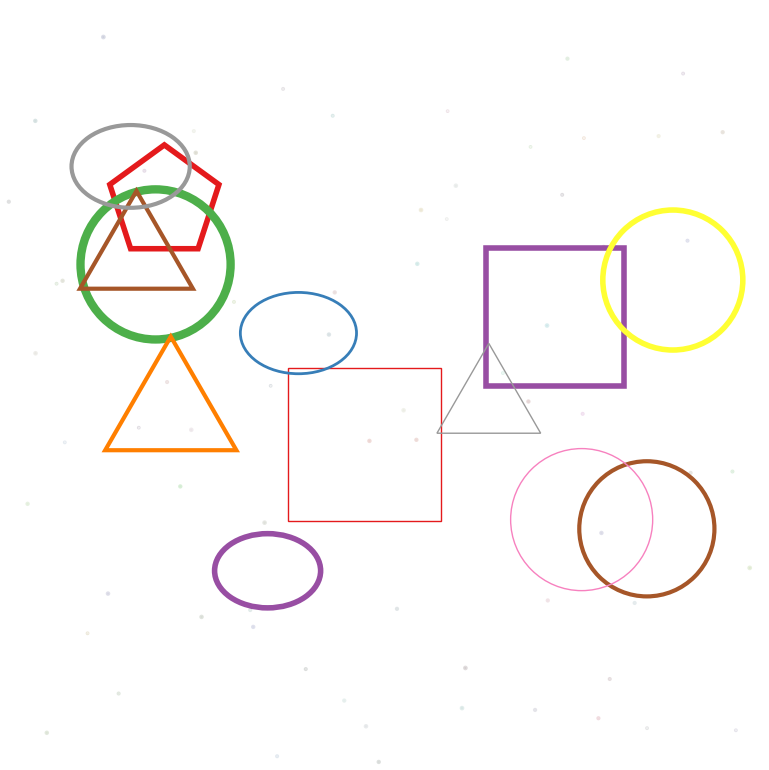[{"shape": "square", "thickness": 0.5, "radius": 0.5, "center": [0.473, 0.422]}, {"shape": "pentagon", "thickness": 2, "radius": 0.37, "center": [0.213, 0.737]}, {"shape": "oval", "thickness": 1, "radius": 0.38, "center": [0.388, 0.567]}, {"shape": "circle", "thickness": 3, "radius": 0.49, "center": [0.202, 0.657]}, {"shape": "oval", "thickness": 2, "radius": 0.34, "center": [0.348, 0.259]}, {"shape": "square", "thickness": 2, "radius": 0.45, "center": [0.72, 0.588]}, {"shape": "triangle", "thickness": 1.5, "radius": 0.49, "center": [0.222, 0.464]}, {"shape": "circle", "thickness": 2, "radius": 0.45, "center": [0.874, 0.636]}, {"shape": "triangle", "thickness": 1.5, "radius": 0.42, "center": [0.177, 0.667]}, {"shape": "circle", "thickness": 1.5, "radius": 0.44, "center": [0.84, 0.313]}, {"shape": "circle", "thickness": 0.5, "radius": 0.46, "center": [0.755, 0.325]}, {"shape": "triangle", "thickness": 0.5, "radius": 0.39, "center": [0.635, 0.476]}, {"shape": "oval", "thickness": 1.5, "radius": 0.38, "center": [0.17, 0.784]}]